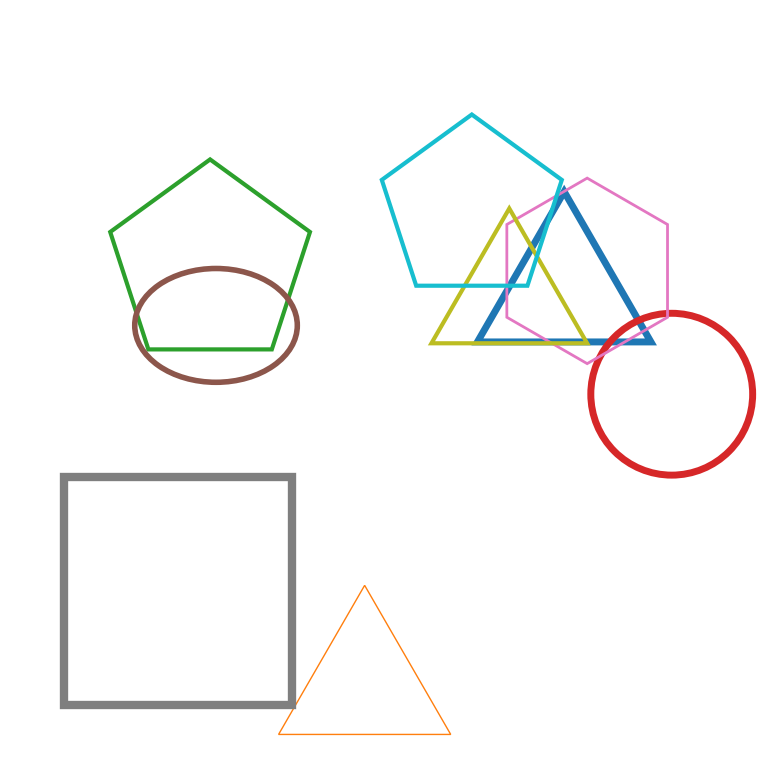[{"shape": "triangle", "thickness": 2.5, "radius": 0.65, "center": [0.733, 0.621]}, {"shape": "triangle", "thickness": 0.5, "radius": 0.65, "center": [0.474, 0.111]}, {"shape": "pentagon", "thickness": 1.5, "radius": 0.68, "center": [0.273, 0.657]}, {"shape": "circle", "thickness": 2.5, "radius": 0.53, "center": [0.872, 0.488]}, {"shape": "oval", "thickness": 2, "radius": 0.53, "center": [0.281, 0.577]}, {"shape": "hexagon", "thickness": 1, "radius": 0.6, "center": [0.763, 0.648]}, {"shape": "square", "thickness": 3, "radius": 0.74, "center": [0.231, 0.232]}, {"shape": "triangle", "thickness": 1.5, "radius": 0.58, "center": [0.661, 0.613]}, {"shape": "pentagon", "thickness": 1.5, "radius": 0.61, "center": [0.613, 0.728]}]